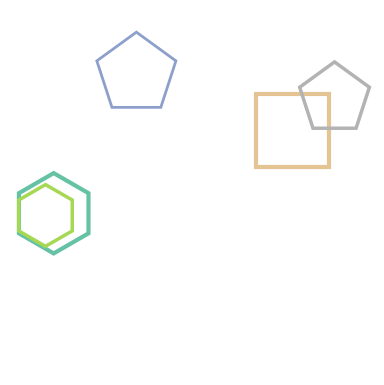[{"shape": "hexagon", "thickness": 3, "radius": 0.52, "center": [0.139, 0.446]}, {"shape": "pentagon", "thickness": 2, "radius": 0.54, "center": [0.354, 0.809]}, {"shape": "hexagon", "thickness": 2.5, "radius": 0.4, "center": [0.118, 0.44]}, {"shape": "square", "thickness": 3, "radius": 0.48, "center": [0.759, 0.66]}, {"shape": "pentagon", "thickness": 2.5, "radius": 0.48, "center": [0.869, 0.744]}]